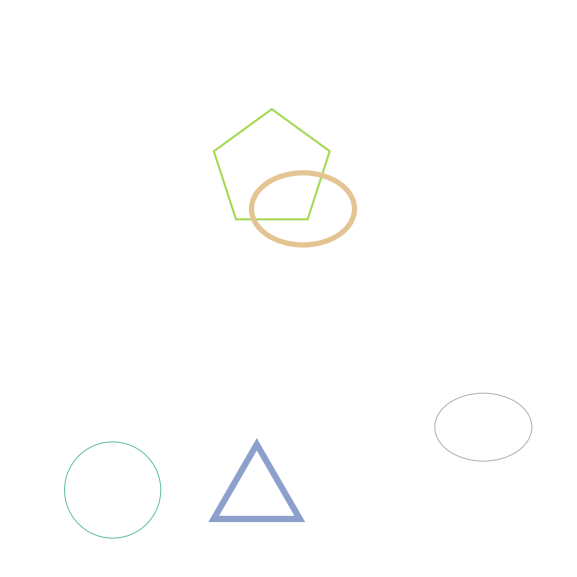[{"shape": "circle", "thickness": 0.5, "radius": 0.42, "center": [0.195, 0.151]}, {"shape": "triangle", "thickness": 3, "radius": 0.43, "center": [0.445, 0.144]}, {"shape": "pentagon", "thickness": 1, "radius": 0.53, "center": [0.471, 0.705]}, {"shape": "oval", "thickness": 2.5, "radius": 0.45, "center": [0.525, 0.637]}, {"shape": "oval", "thickness": 0.5, "radius": 0.42, "center": [0.837, 0.259]}]